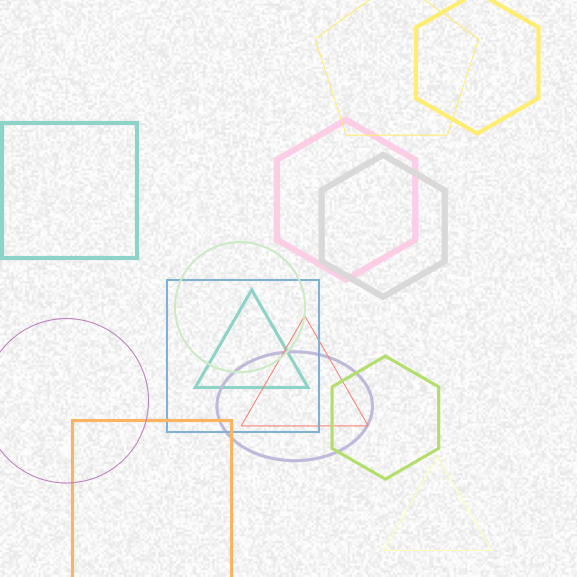[{"shape": "square", "thickness": 2, "radius": 0.58, "center": [0.12, 0.67]}, {"shape": "triangle", "thickness": 1.5, "radius": 0.56, "center": [0.436, 0.384]}, {"shape": "triangle", "thickness": 0.5, "radius": 0.54, "center": [0.757, 0.1]}, {"shape": "oval", "thickness": 1.5, "radius": 0.67, "center": [0.51, 0.296]}, {"shape": "triangle", "thickness": 0.5, "radius": 0.64, "center": [0.528, 0.325]}, {"shape": "square", "thickness": 1, "radius": 0.66, "center": [0.42, 0.383]}, {"shape": "square", "thickness": 1.5, "radius": 0.69, "center": [0.262, 0.134]}, {"shape": "hexagon", "thickness": 1.5, "radius": 0.53, "center": [0.667, 0.276]}, {"shape": "hexagon", "thickness": 3, "radius": 0.69, "center": [0.599, 0.653]}, {"shape": "hexagon", "thickness": 3, "radius": 0.62, "center": [0.664, 0.608]}, {"shape": "circle", "thickness": 0.5, "radius": 0.71, "center": [0.115, 0.305]}, {"shape": "circle", "thickness": 1, "radius": 0.56, "center": [0.416, 0.467]}, {"shape": "pentagon", "thickness": 0.5, "radius": 0.74, "center": [0.687, 0.885]}, {"shape": "hexagon", "thickness": 2, "radius": 0.61, "center": [0.826, 0.89]}]